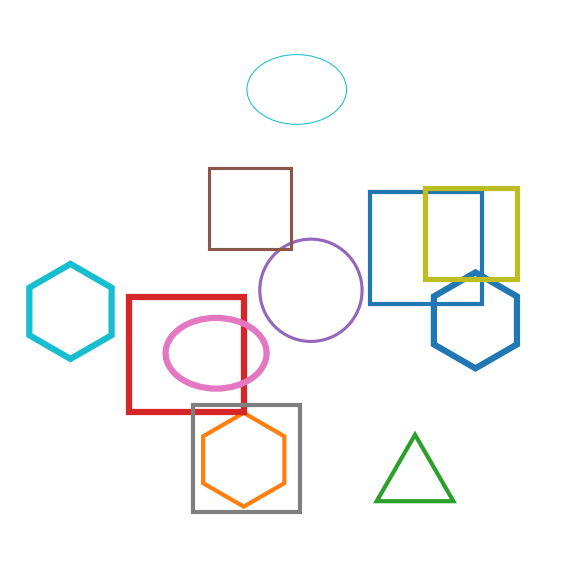[{"shape": "hexagon", "thickness": 3, "radius": 0.42, "center": [0.823, 0.444]}, {"shape": "square", "thickness": 2, "radius": 0.48, "center": [0.738, 0.57]}, {"shape": "hexagon", "thickness": 2, "radius": 0.41, "center": [0.422, 0.203]}, {"shape": "triangle", "thickness": 2, "radius": 0.38, "center": [0.719, 0.17]}, {"shape": "square", "thickness": 3, "radius": 0.5, "center": [0.323, 0.385]}, {"shape": "circle", "thickness": 1.5, "radius": 0.44, "center": [0.538, 0.496]}, {"shape": "square", "thickness": 1.5, "radius": 0.35, "center": [0.433, 0.638]}, {"shape": "oval", "thickness": 3, "radius": 0.44, "center": [0.374, 0.387]}, {"shape": "square", "thickness": 2, "radius": 0.47, "center": [0.427, 0.205]}, {"shape": "square", "thickness": 2.5, "radius": 0.4, "center": [0.815, 0.595]}, {"shape": "hexagon", "thickness": 3, "radius": 0.41, "center": [0.122, 0.46]}, {"shape": "oval", "thickness": 0.5, "radius": 0.43, "center": [0.514, 0.844]}]